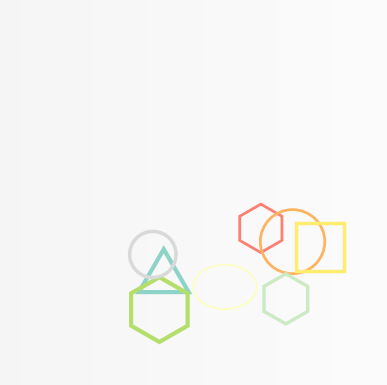[{"shape": "triangle", "thickness": 3, "radius": 0.37, "center": [0.423, 0.278]}, {"shape": "oval", "thickness": 1, "radius": 0.41, "center": [0.581, 0.255]}, {"shape": "hexagon", "thickness": 2, "radius": 0.31, "center": [0.673, 0.407]}, {"shape": "circle", "thickness": 2, "radius": 0.42, "center": [0.755, 0.372]}, {"shape": "hexagon", "thickness": 3, "radius": 0.42, "center": [0.411, 0.196]}, {"shape": "circle", "thickness": 2.5, "radius": 0.3, "center": [0.394, 0.339]}, {"shape": "hexagon", "thickness": 2.5, "radius": 0.33, "center": [0.738, 0.224]}, {"shape": "square", "thickness": 2.5, "radius": 0.31, "center": [0.827, 0.359]}]